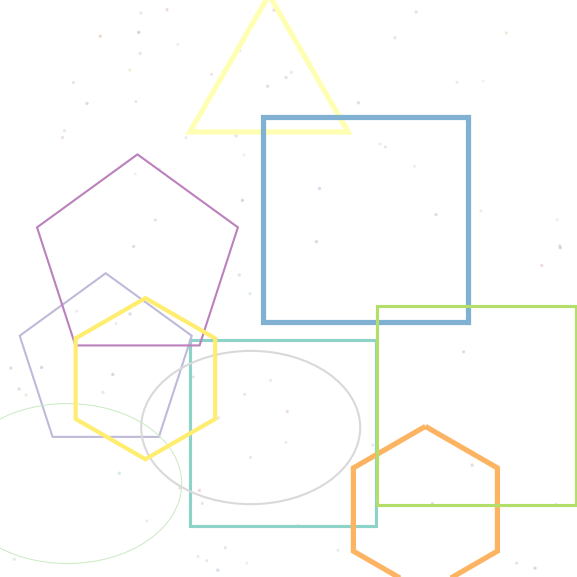[{"shape": "square", "thickness": 1.5, "radius": 0.81, "center": [0.49, 0.249]}, {"shape": "triangle", "thickness": 2.5, "radius": 0.79, "center": [0.466, 0.85]}, {"shape": "pentagon", "thickness": 1, "radius": 0.78, "center": [0.183, 0.369]}, {"shape": "square", "thickness": 2.5, "radius": 0.89, "center": [0.633, 0.619]}, {"shape": "hexagon", "thickness": 2.5, "radius": 0.72, "center": [0.737, 0.117]}, {"shape": "square", "thickness": 1.5, "radius": 0.86, "center": [0.825, 0.297]}, {"shape": "oval", "thickness": 1, "radius": 0.95, "center": [0.434, 0.259]}, {"shape": "pentagon", "thickness": 1, "radius": 0.91, "center": [0.238, 0.549]}, {"shape": "oval", "thickness": 0.5, "radius": 0.99, "center": [0.117, 0.162]}, {"shape": "hexagon", "thickness": 2, "radius": 0.7, "center": [0.252, 0.343]}]